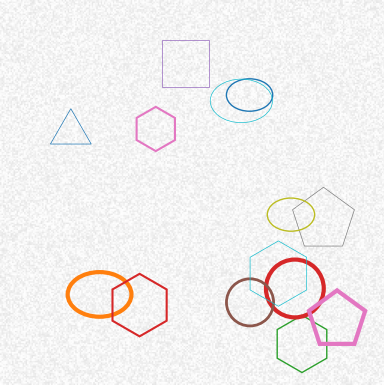[{"shape": "oval", "thickness": 1, "radius": 0.3, "center": [0.648, 0.753]}, {"shape": "triangle", "thickness": 0.5, "radius": 0.31, "center": [0.184, 0.656]}, {"shape": "oval", "thickness": 3, "radius": 0.41, "center": [0.259, 0.235]}, {"shape": "hexagon", "thickness": 1, "radius": 0.37, "center": [0.784, 0.107]}, {"shape": "hexagon", "thickness": 1.5, "radius": 0.41, "center": [0.363, 0.208]}, {"shape": "circle", "thickness": 3, "radius": 0.38, "center": [0.766, 0.251]}, {"shape": "square", "thickness": 0.5, "radius": 0.31, "center": [0.481, 0.836]}, {"shape": "circle", "thickness": 2, "radius": 0.31, "center": [0.649, 0.215]}, {"shape": "hexagon", "thickness": 1.5, "radius": 0.29, "center": [0.405, 0.665]}, {"shape": "pentagon", "thickness": 3, "radius": 0.38, "center": [0.875, 0.169]}, {"shape": "pentagon", "thickness": 0.5, "radius": 0.42, "center": [0.84, 0.429]}, {"shape": "oval", "thickness": 1, "radius": 0.31, "center": [0.756, 0.443]}, {"shape": "hexagon", "thickness": 0.5, "radius": 0.42, "center": [0.723, 0.289]}, {"shape": "oval", "thickness": 0.5, "radius": 0.4, "center": [0.627, 0.738]}]